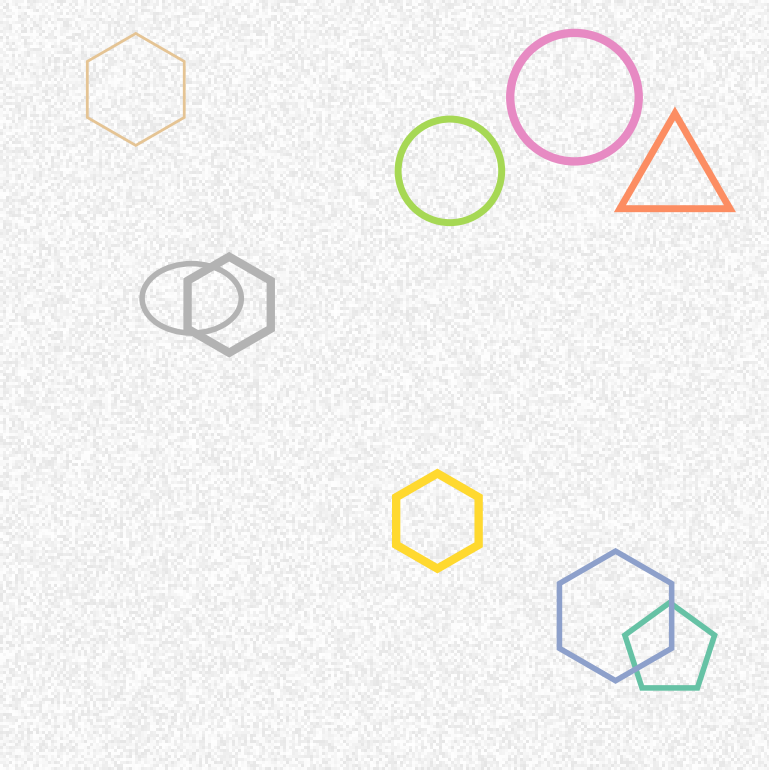[{"shape": "pentagon", "thickness": 2, "radius": 0.31, "center": [0.87, 0.156]}, {"shape": "triangle", "thickness": 2.5, "radius": 0.41, "center": [0.877, 0.77]}, {"shape": "hexagon", "thickness": 2, "radius": 0.42, "center": [0.799, 0.2]}, {"shape": "circle", "thickness": 3, "radius": 0.42, "center": [0.746, 0.874]}, {"shape": "circle", "thickness": 2.5, "radius": 0.34, "center": [0.584, 0.778]}, {"shape": "hexagon", "thickness": 3, "radius": 0.31, "center": [0.568, 0.323]}, {"shape": "hexagon", "thickness": 1, "radius": 0.36, "center": [0.176, 0.884]}, {"shape": "oval", "thickness": 2, "radius": 0.32, "center": [0.249, 0.613]}, {"shape": "hexagon", "thickness": 3, "radius": 0.31, "center": [0.298, 0.604]}]